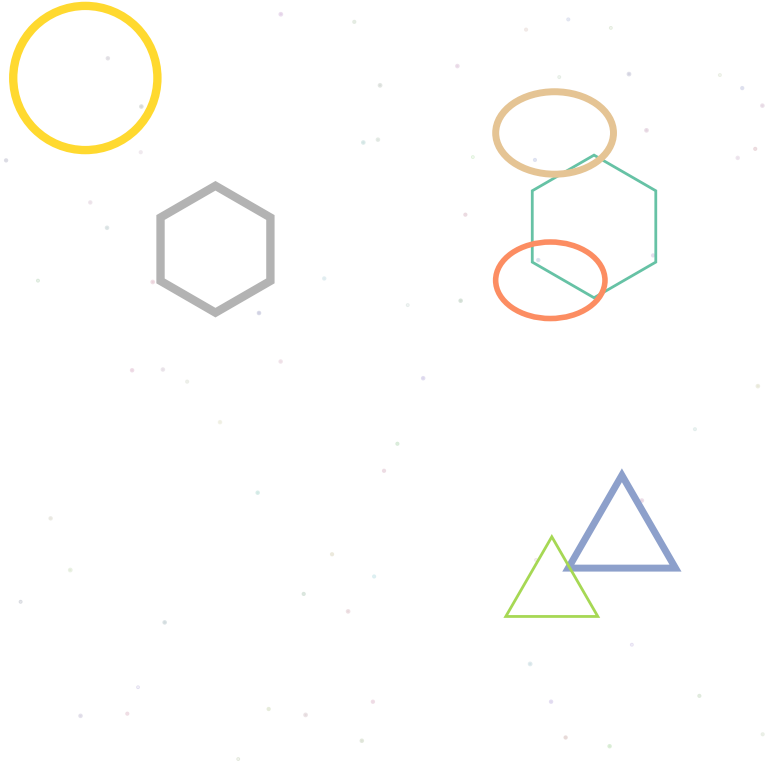[{"shape": "hexagon", "thickness": 1, "radius": 0.46, "center": [0.771, 0.706]}, {"shape": "oval", "thickness": 2, "radius": 0.35, "center": [0.715, 0.636]}, {"shape": "triangle", "thickness": 2.5, "radius": 0.4, "center": [0.808, 0.302]}, {"shape": "triangle", "thickness": 1, "radius": 0.34, "center": [0.717, 0.234]}, {"shape": "circle", "thickness": 3, "radius": 0.47, "center": [0.111, 0.899]}, {"shape": "oval", "thickness": 2.5, "radius": 0.38, "center": [0.72, 0.827]}, {"shape": "hexagon", "thickness": 3, "radius": 0.41, "center": [0.28, 0.676]}]